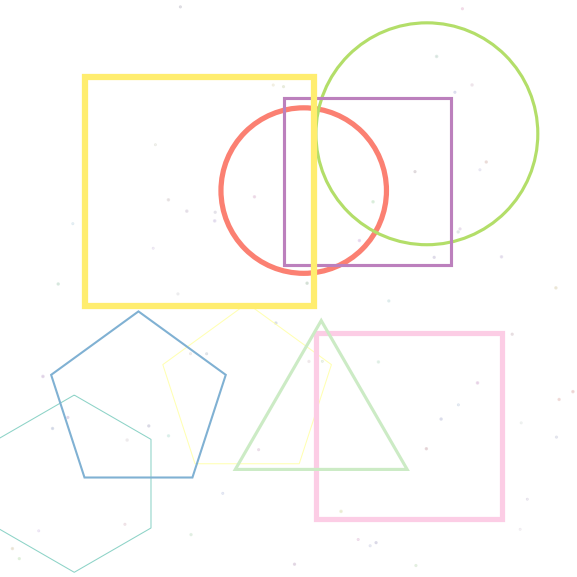[{"shape": "hexagon", "thickness": 0.5, "radius": 0.77, "center": [0.129, 0.162]}, {"shape": "pentagon", "thickness": 0.5, "radius": 0.77, "center": [0.428, 0.32]}, {"shape": "circle", "thickness": 2.5, "radius": 0.72, "center": [0.526, 0.669]}, {"shape": "pentagon", "thickness": 1, "radius": 0.79, "center": [0.24, 0.301]}, {"shape": "circle", "thickness": 1.5, "radius": 0.96, "center": [0.739, 0.767]}, {"shape": "square", "thickness": 2.5, "radius": 0.8, "center": [0.708, 0.261]}, {"shape": "square", "thickness": 1.5, "radius": 0.72, "center": [0.636, 0.685]}, {"shape": "triangle", "thickness": 1.5, "radius": 0.86, "center": [0.556, 0.272]}, {"shape": "square", "thickness": 3, "radius": 0.99, "center": [0.345, 0.667]}]